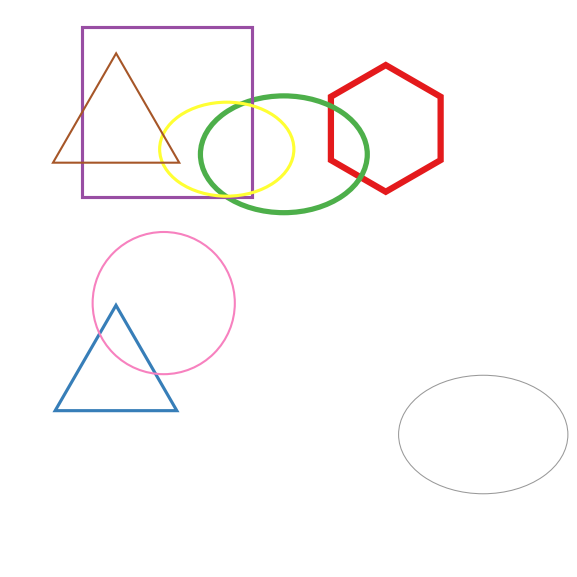[{"shape": "hexagon", "thickness": 3, "radius": 0.55, "center": [0.668, 0.777]}, {"shape": "triangle", "thickness": 1.5, "radius": 0.61, "center": [0.201, 0.349]}, {"shape": "oval", "thickness": 2.5, "radius": 0.72, "center": [0.492, 0.732]}, {"shape": "square", "thickness": 1.5, "radius": 0.74, "center": [0.289, 0.805]}, {"shape": "oval", "thickness": 1.5, "radius": 0.58, "center": [0.393, 0.741]}, {"shape": "triangle", "thickness": 1, "radius": 0.63, "center": [0.201, 0.781]}, {"shape": "circle", "thickness": 1, "radius": 0.62, "center": [0.284, 0.474]}, {"shape": "oval", "thickness": 0.5, "radius": 0.73, "center": [0.837, 0.247]}]